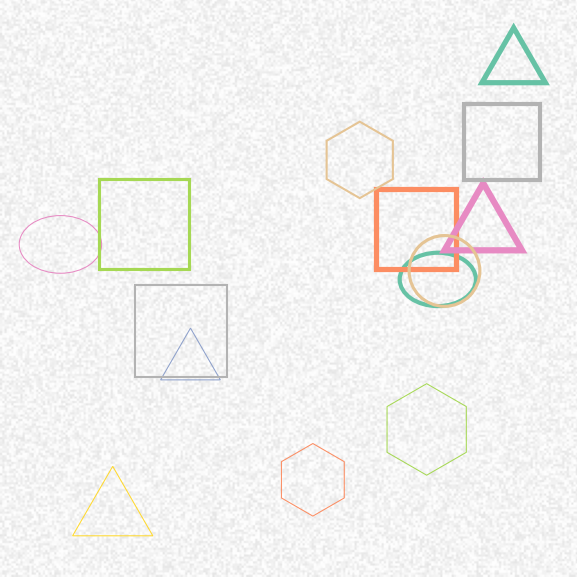[{"shape": "oval", "thickness": 2, "radius": 0.33, "center": [0.758, 0.515]}, {"shape": "triangle", "thickness": 2.5, "radius": 0.32, "center": [0.889, 0.888]}, {"shape": "hexagon", "thickness": 0.5, "radius": 0.31, "center": [0.542, 0.168]}, {"shape": "square", "thickness": 2.5, "radius": 0.35, "center": [0.72, 0.602]}, {"shape": "triangle", "thickness": 0.5, "radius": 0.3, "center": [0.33, 0.371]}, {"shape": "oval", "thickness": 0.5, "radius": 0.36, "center": [0.105, 0.576]}, {"shape": "triangle", "thickness": 3, "radius": 0.39, "center": [0.837, 0.604]}, {"shape": "hexagon", "thickness": 0.5, "radius": 0.4, "center": [0.739, 0.256]}, {"shape": "square", "thickness": 1.5, "radius": 0.39, "center": [0.249, 0.611]}, {"shape": "triangle", "thickness": 0.5, "radius": 0.4, "center": [0.195, 0.111]}, {"shape": "hexagon", "thickness": 1, "radius": 0.33, "center": [0.623, 0.722]}, {"shape": "circle", "thickness": 1.5, "radius": 0.31, "center": [0.77, 0.53]}, {"shape": "square", "thickness": 1, "radius": 0.4, "center": [0.313, 0.426]}, {"shape": "square", "thickness": 2, "radius": 0.33, "center": [0.869, 0.753]}]